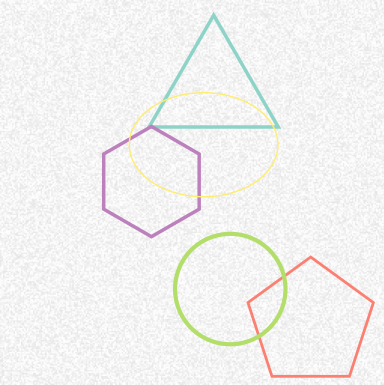[{"shape": "triangle", "thickness": 2.5, "radius": 0.97, "center": [0.555, 0.767]}, {"shape": "pentagon", "thickness": 2, "radius": 0.86, "center": [0.807, 0.161]}, {"shape": "circle", "thickness": 3, "radius": 0.72, "center": [0.598, 0.249]}, {"shape": "hexagon", "thickness": 2.5, "radius": 0.72, "center": [0.393, 0.528]}, {"shape": "oval", "thickness": 1, "radius": 0.97, "center": [0.529, 0.624]}]